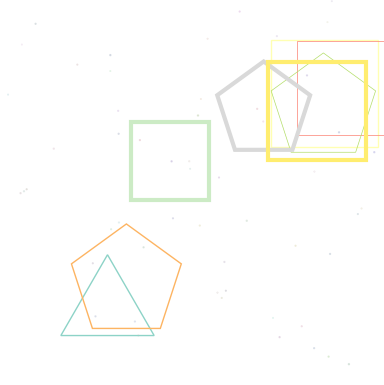[{"shape": "triangle", "thickness": 1, "radius": 0.7, "center": [0.279, 0.198]}, {"shape": "square", "thickness": 1, "radius": 0.7, "center": [0.843, 0.757]}, {"shape": "square", "thickness": 0.5, "radius": 0.61, "center": [0.894, 0.77]}, {"shape": "pentagon", "thickness": 1, "radius": 0.75, "center": [0.328, 0.268]}, {"shape": "pentagon", "thickness": 0.5, "radius": 0.71, "center": [0.84, 0.72]}, {"shape": "pentagon", "thickness": 3, "radius": 0.63, "center": [0.685, 0.713]}, {"shape": "square", "thickness": 3, "radius": 0.5, "center": [0.442, 0.581]}, {"shape": "square", "thickness": 3, "radius": 0.63, "center": [0.823, 0.711]}]